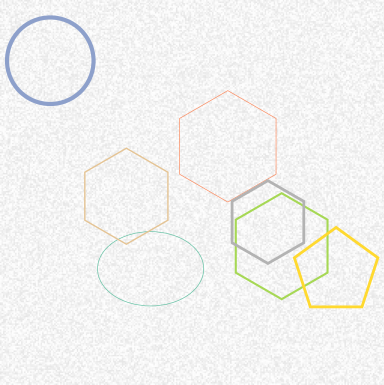[{"shape": "oval", "thickness": 0.5, "radius": 0.69, "center": [0.391, 0.302]}, {"shape": "hexagon", "thickness": 0.5, "radius": 0.72, "center": [0.592, 0.62]}, {"shape": "circle", "thickness": 3, "radius": 0.56, "center": [0.131, 0.842]}, {"shape": "hexagon", "thickness": 1.5, "radius": 0.69, "center": [0.732, 0.361]}, {"shape": "pentagon", "thickness": 2, "radius": 0.57, "center": [0.873, 0.295]}, {"shape": "hexagon", "thickness": 1, "radius": 0.62, "center": [0.328, 0.49]}, {"shape": "hexagon", "thickness": 2, "radius": 0.54, "center": [0.696, 0.423]}]